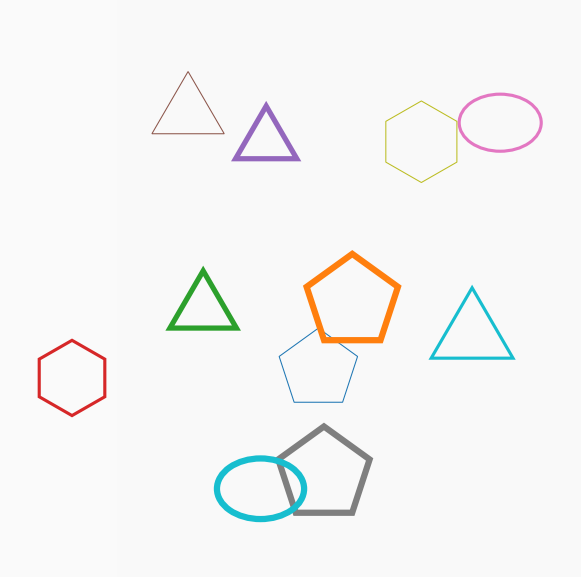[{"shape": "pentagon", "thickness": 0.5, "radius": 0.35, "center": [0.548, 0.36]}, {"shape": "pentagon", "thickness": 3, "radius": 0.41, "center": [0.606, 0.477]}, {"shape": "triangle", "thickness": 2.5, "radius": 0.33, "center": [0.35, 0.464]}, {"shape": "hexagon", "thickness": 1.5, "radius": 0.33, "center": [0.124, 0.345]}, {"shape": "triangle", "thickness": 2.5, "radius": 0.3, "center": [0.458, 0.755]}, {"shape": "triangle", "thickness": 0.5, "radius": 0.36, "center": [0.324, 0.803]}, {"shape": "oval", "thickness": 1.5, "radius": 0.35, "center": [0.861, 0.787]}, {"shape": "pentagon", "thickness": 3, "radius": 0.41, "center": [0.557, 0.178]}, {"shape": "hexagon", "thickness": 0.5, "radius": 0.35, "center": [0.725, 0.754]}, {"shape": "triangle", "thickness": 1.5, "radius": 0.41, "center": [0.812, 0.42]}, {"shape": "oval", "thickness": 3, "radius": 0.37, "center": [0.448, 0.153]}]